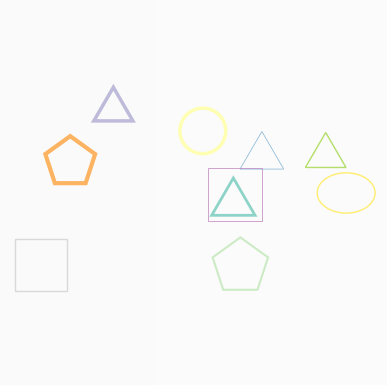[{"shape": "triangle", "thickness": 2, "radius": 0.32, "center": [0.602, 0.473]}, {"shape": "circle", "thickness": 2.5, "radius": 0.3, "center": [0.523, 0.66]}, {"shape": "triangle", "thickness": 2.5, "radius": 0.29, "center": [0.293, 0.715]}, {"shape": "triangle", "thickness": 0.5, "radius": 0.33, "center": [0.676, 0.593]}, {"shape": "pentagon", "thickness": 3, "radius": 0.34, "center": [0.181, 0.579]}, {"shape": "triangle", "thickness": 1, "radius": 0.3, "center": [0.841, 0.595]}, {"shape": "square", "thickness": 1, "radius": 0.34, "center": [0.105, 0.312]}, {"shape": "square", "thickness": 0.5, "radius": 0.34, "center": [0.606, 0.495]}, {"shape": "pentagon", "thickness": 1.5, "radius": 0.38, "center": [0.62, 0.308]}, {"shape": "oval", "thickness": 1, "radius": 0.37, "center": [0.893, 0.499]}]